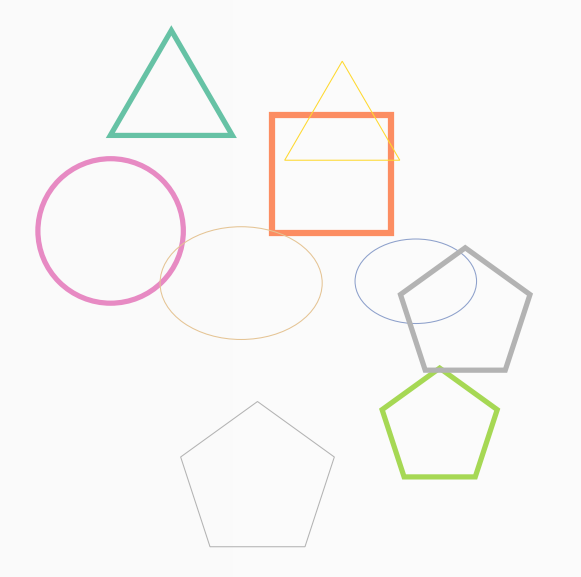[{"shape": "triangle", "thickness": 2.5, "radius": 0.61, "center": [0.295, 0.825]}, {"shape": "square", "thickness": 3, "radius": 0.51, "center": [0.57, 0.699]}, {"shape": "oval", "thickness": 0.5, "radius": 0.52, "center": [0.715, 0.512]}, {"shape": "circle", "thickness": 2.5, "radius": 0.63, "center": [0.19, 0.599]}, {"shape": "pentagon", "thickness": 2.5, "radius": 0.52, "center": [0.756, 0.258]}, {"shape": "triangle", "thickness": 0.5, "radius": 0.57, "center": [0.589, 0.779]}, {"shape": "oval", "thickness": 0.5, "radius": 0.7, "center": [0.415, 0.509]}, {"shape": "pentagon", "thickness": 0.5, "radius": 0.69, "center": [0.443, 0.165]}, {"shape": "pentagon", "thickness": 2.5, "radius": 0.59, "center": [0.8, 0.453]}]